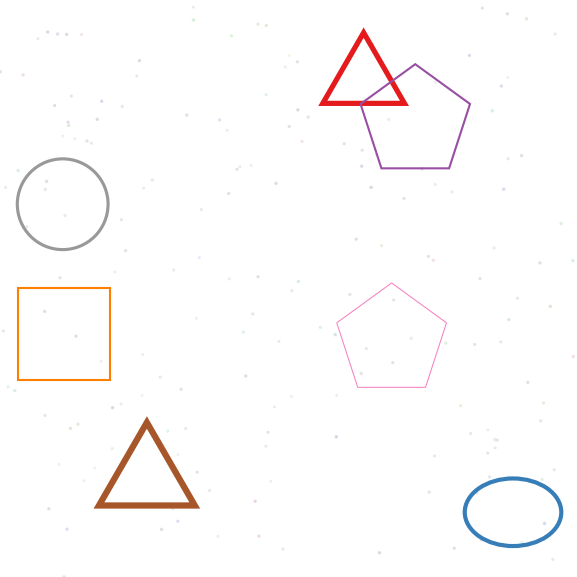[{"shape": "triangle", "thickness": 2.5, "radius": 0.41, "center": [0.63, 0.861]}, {"shape": "oval", "thickness": 2, "radius": 0.42, "center": [0.888, 0.112]}, {"shape": "pentagon", "thickness": 1, "radius": 0.5, "center": [0.719, 0.788]}, {"shape": "square", "thickness": 1, "radius": 0.4, "center": [0.11, 0.42]}, {"shape": "triangle", "thickness": 3, "radius": 0.48, "center": [0.254, 0.172]}, {"shape": "pentagon", "thickness": 0.5, "radius": 0.5, "center": [0.678, 0.409]}, {"shape": "circle", "thickness": 1.5, "radius": 0.39, "center": [0.109, 0.645]}]